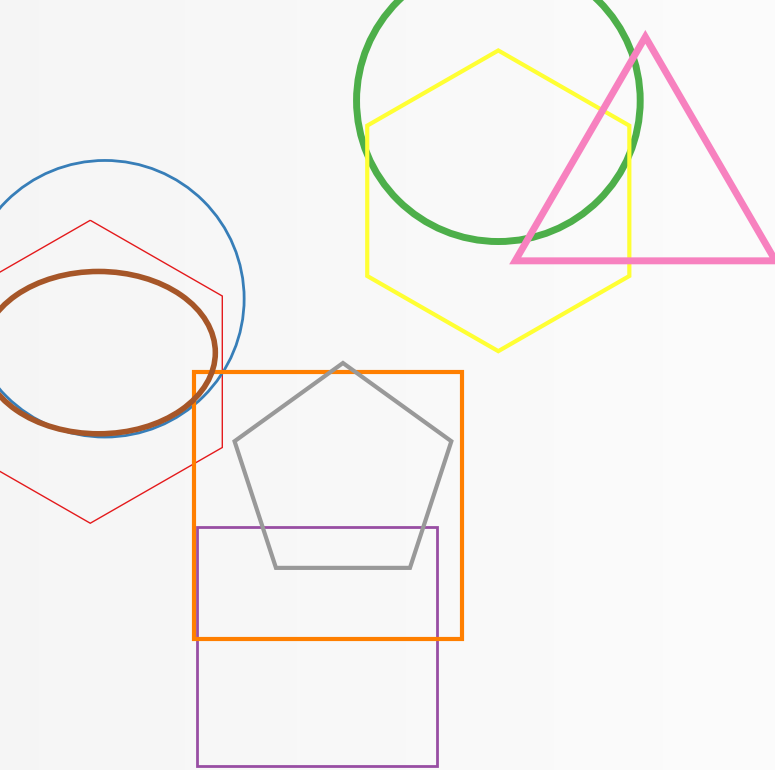[{"shape": "hexagon", "thickness": 0.5, "radius": 0.98, "center": [0.116, 0.517]}, {"shape": "circle", "thickness": 1, "radius": 0.9, "center": [0.135, 0.612]}, {"shape": "circle", "thickness": 2.5, "radius": 0.91, "center": [0.643, 0.869]}, {"shape": "square", "thickness": 1, "radius": 0.78, "center": [0.409, 0.161]}, {"shape": "square", "thickness": 1.5, "radius": 0.87, "center": [0.423, 0.343]}, {"shape": "hexagon", "thickness": 1.5, "radius": 0.98, "center": [0.643, 0.739]}, {"shape": "oval", "thickness": 2, "radius": 0.75, "center": [0.127, 0.542]}, {"shape": "triangle", "thickness": 2.5, "radius": 0.97, "center": [0.833, 0.758]}, {"shape": "pentagon", "thickness": 1.5, "radius": 0.74, "center": [0.443, 0.381]}]